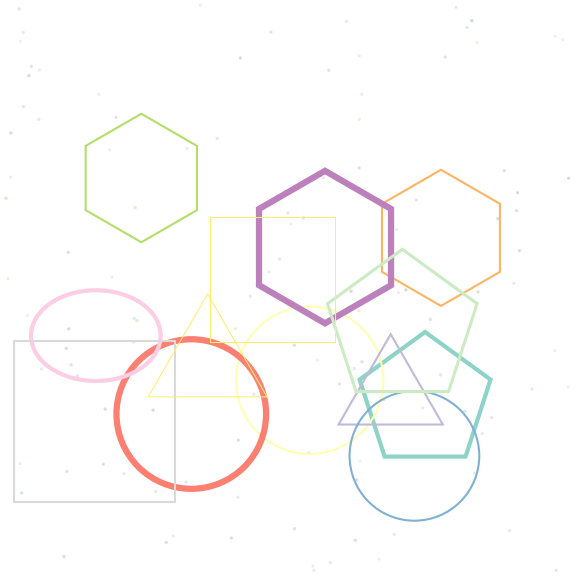[{"shape": "pentagon", "thickness": 2, "radius": 0.6, "center": [0.736, 0.305]}, {"shape": "circle", "thickness": 1, "radius": 0.64, "center": [0.536, 0.341]}, {"shape": "triangle", "thickness": 1, "radius": 0.52, "center": [0.677, 0.316]}, {"shape": "circle", "thickness": 3, "radius": 0.65, "center": [0.331, 0.282]}, {"shape": "circle", "thickness": 1, "radius": 0.56, "center": [0.718, 0.21]}, {"shape": "hexagon", "thickness": 1, "radius": 0.59, "center": [0.764, 0.587]}, {"shape": "hexagon", "thickness": 1, "radius": 0.56, "center": [0.245, 0.691]}, {"shape": "oval", "thickness": 2, "radius": 0.56, "center": [0.166, 0.418]}, {"shape": "square", "thickness": 1, "radius": 0.7, "center": [0.164, 0.269]}, {"shape": "hexagon", "thickness": 3, "radius": 0.66, "center": [0.563, 0.571]}, {"shape": "pentagon", "thickness": 1.5, "radius": 0.68, "center": [0.697, 0.431]}, {"shape": "triangle", "thickness": 0.5, "radius": 0.59, "center": [0.359, 0.371]}, {"shape": "square", "thickness": 0.5, "radius": 0.54, "center": [0.472, 0.515]}]